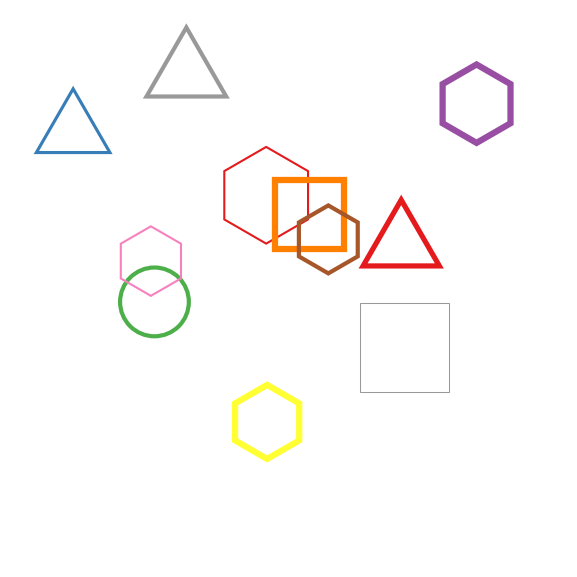[{"shape": "triangle", "thickness": 2.5, "radius": 0.38, "center": [0.695, 0.577]}, {"shape": "hexagon", "thickness": 1, "radius": 0.42, "center": [0.461, 0.661]}, {"shape": "triangle", "thickness": 1.5, "radius": 0.37, "center": [0.127, 0.772]}, {"shape": "circle", "thickness": 2, "radius": 0.3, "center": [0.267, 0.476]}, {"shape": "hexagon", "thickness": 3, "radius": 0.34, "center": [0.825, 0.82]}, {"shape": "square", "thickness": 3, "radius": 0.3, "center": [0.536, 0.628]}, {"shape": "hexagon", "thickness": 3, "radius": 0.32, "center": [0.463, 0.269]}, {"shape": "hexagon", "thickness": 2, "radius": 0.29, "center": [0.569, 0.585]}, {"shape": "hexagon", "thickness": 1, "radius": 0.3, "center": [0.261, 0.547]}, {"shape": "square", "thickness": 0.5, "radius": 0.38, "center": [0.7, 0.397]}, {"shape": "triangle", "thickness": 2, "radius": 0.4, "center": [0.323, 0.872]}]